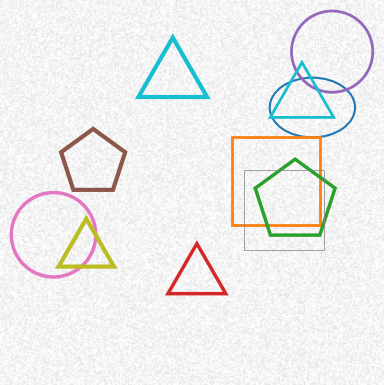[{"shape": "oval", "thickness": 1.5, "radius": 0.55, "center": [0.811, 0.721]}, {"shape": "square", "thickness": 2, "radius": 0.57, "center": [0.717, 0.529]}, {"shape": "pentagon", "thickness": 2.5, "radius": 0.55, "center": [0.767, 0.478]}, {"shape": "triangle", "thickness": 2.5, "radius": 0.43, "center": [0.511, 0.281]}, {"shape": "circle", "thickness": 2, "radius": 0.53, "center": [0.863, 0.866]}, {"shape": "pentagon", "thickness": 3, "radius": 0.44, "center": [0.242, 0.578]}, {"shape": "circle", "thickness": 2.5, "radius": 0.55, "center": [0.139, 0.39]}, {"shape": "square", "thickness": 0.5, "radius": 0.52, "center": [0.738, 0.455]}, {"shape": "triangle", "thickness": 3, "radius": 0.42, "center": [0.224, 0.349]}, {"shape": "triangle", "thickness": 3, "radius": 0.51, "center": [0.449, 0.8]}, {"shape": "triangle", "thickness": 2, "radius": 0.48, "center": [0.784, 0.743]}]